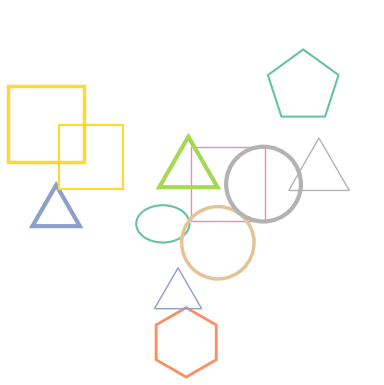[{"shape": "oval", "thickness": 1.5, "radius": 0.35, "center": [0.423, 0.419]}, {"shape": "pentagon", "thickness": 1.5, "radius": 0.48, "center": [0.788, 0.775]}, {"shape": "hexagon", "thickness": 2, "radius": 0.45, "center": [0.484, 0.111]}, {"shape": "triangle", "thickness": 3, "radius": 0.36, "center": [0.146, 0.448]}, {"shape": "triangle", "thickness": 1, "radius": 0.35, "center": [0.463, 0.234]}, {"shape": "square", "thickness": 1, "radius": 0.48, "center": [0.593, 0.522]}, {"shape": "triangle", "thickness": 3, "radius": 0.44, "center": [0.489, 0.557]}, {"shape": "square", "thickness": 2.5, "radius": 0.49, "center": [0.12, 0.678]}, {"shape": "square", "thickness": 1.5, "radius": 0.41, "center": [0.237, 0.592]}, {"shape": "circle", "thickness": 2.5, "radius": 0.47, "center": [0.566, 0.369]}, {"shape": "triangle", "thickness": 1, "radius": 0.45, "center": [0.829, 0.551]}, {"shape": "circle", "thickness": 3, "radius": 0.49, "center": [0.684, 0.522]}]